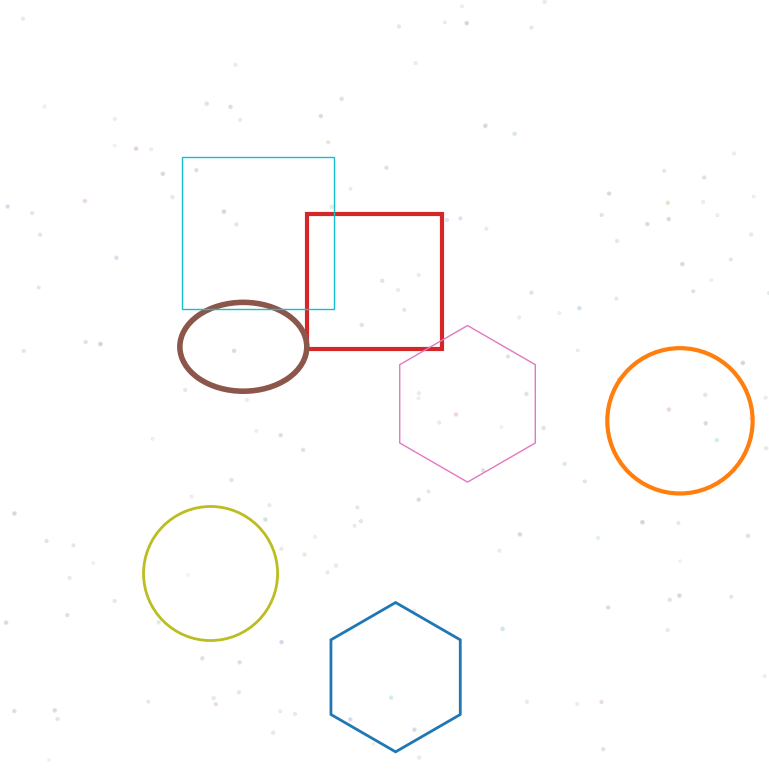[{"shape": "hexagon", "thickness": 1, "radius": 0.48, "center": [0.514, 0.121]}, {"shape": "circle", "thickness": 1.5, "radius": 0.47, "center": [0.883, 0.453]}, {"shape": "square", "thickness": 1.5, "radius": 0.44, "center": [0.486, 0.634]}, {"shape": "oval", "thickness": 2, "radius": 0.41, "center": [0.316, 0.55]}, {"shape": "hexagon", "thickness": 0.5, "radius": 0.51, "center": [0.607, 0.476]}, {"shape": "circle", "thickness": 1, "radius": 0.44, "center": [0.273, 0.255]}, {"shape": "square", "thickness": 0.5, "radius": 0.49, "center": [0.336, 0.697]}]